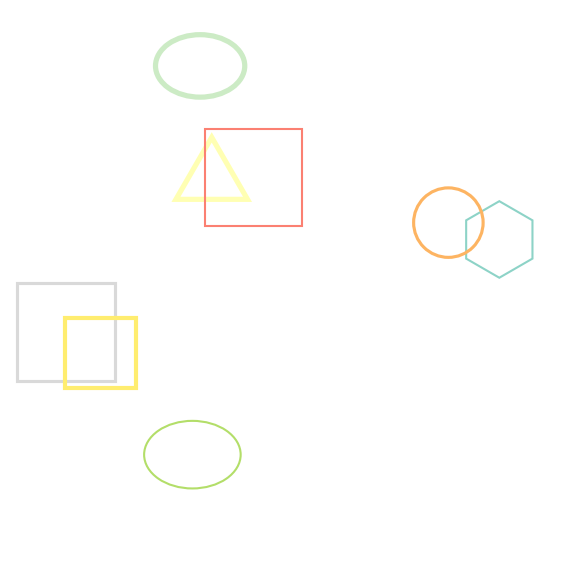[{"shape": "hexagon", "thickness": 1, "radius": 0.33, "center": [0.865, 0.584]}, {"shape": "triangle", "thickness": 2.5, "radius": 0.36, "center": [0.367, 0.69]}, {"shape": "square", "thickness": 1, "radius": 0.42, "center": [0.439, 0.691]}, {"shape": "circle", "thickness": 1.5, "radius": 0.3, "center": [0.776, 0.614]}, {"shape": "oval", "thickness": 1, "radius": 0.42, "center": [0.333, 0.212]}, {"shape": "square", "thickness": 1.5, "radius": 0.42, "center": [0.115, 0.424]}, {"shape": "oval", "thickness": 2.5, "radius": 0.39, "center": [0.347, 0.885]}, {"shape": "square", "thickness": 2, "radius": 0.31, "center": [0.173, 0.388]}]